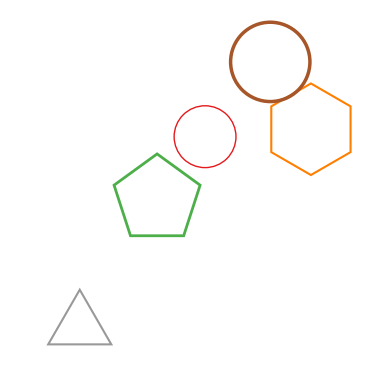[{"shape": "circle", "thickness": 1, "radius": 0.4, "center": [0.533, 0.645]}, {"shape": "pentagon", "thickness": 2, "radius": 0.59, "center": [0.408, 0.483]}, {"shape": "hexagon", "thickness": 1.5, "radius": 0.59, "center": [0.808, 0.664]}, {"shape": "circle", "thickness": 2.5, "radius": 0.52, "center": [0.702, 0.839]}, {"shape": "triangle", "thickness": 1.5, "radius": 0.47, "center": [0.207, 0.153]}]